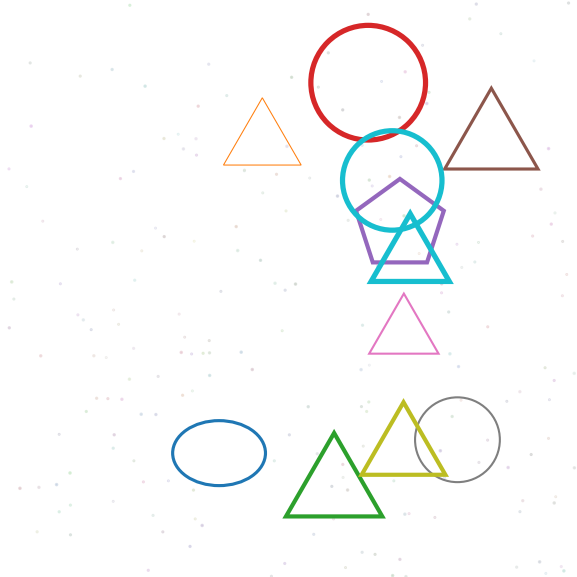[{"shape": "oval", "thickness": 1.5, "radius": 0.4, "center": [0.379, 0.214]}, {"shape": "triangle", "thickness": 0.5, "radius": 0.39, "center": [0.454, 0.752]}, {"shape": "triangle", "thickness": 2, "radius": 0.48, "center": [0.579, 0.153]}, {"shape": "circle", "thickness": 2.5, "radius": 0.5, "center": [0.638, 0.856]}, {"shape": "pentagon", "thickness": 2, "radius": 0.4, "center": [0.692, 0.609]}, {"shape": "triangle", "thickness": 1.5, "radius": 0.47, "center": [0.851, 0.753]}, {"shape": "triangle", "thickness": 1, "radius": 0.35, "center": [0.699, 0.421]}, {"shape": "circle", "thickness": 1, "radius": 0.37, "center": [0.792, 0.238]}, {"shape": "triangle", "thickness": 2, "radius": 0.42, "center": [0.699, 0.219]}, {"shape": "circle", "thickness": 2.5, "radius": 0.43, "center": [0.679, 0.687]}, {"shape": "triangle", "thickness": 2.5, "radius": 0.39, "center": [0.71, 0.551]}]